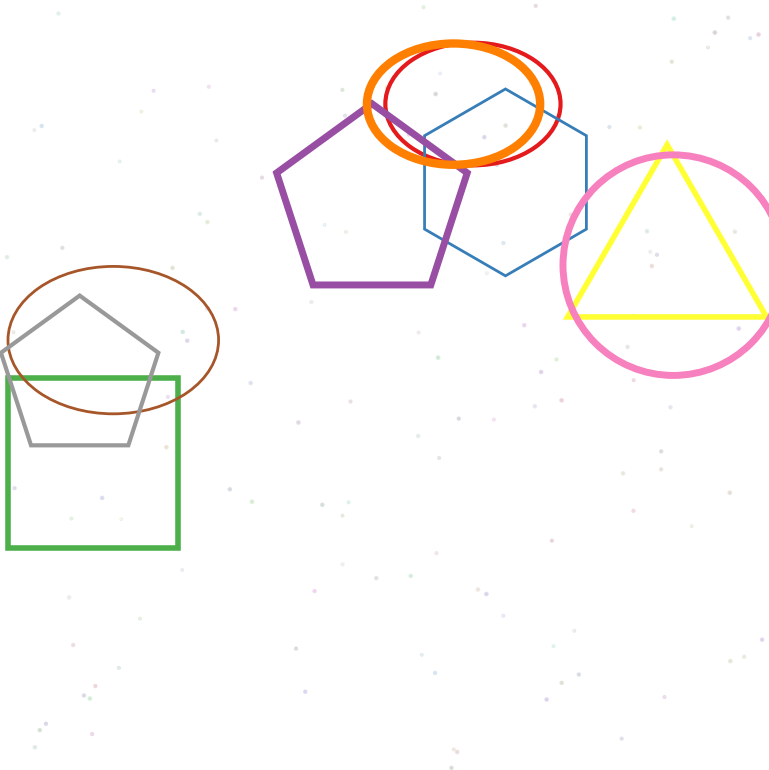[{"shape": "oval", "thickness": 1.5, "radius": 0.57, "center": [0.614, 0.865]}, {"shape": "hexagon", "thickness": 1, "radius": 0.61, "center": [0.656, 0.763]}, {"shape": "square", "thickness": 2, "radius": 0.55, "center": [0.121, 0.399]}, {"shape": "pentagon", "thickness": 2.5, "radius": 0.65, "center": [0.483, 0.735]}, {"shape": "oval", "thickness": 3, "radius": 0.56, "center": [0.589, 0.865]}, {"shape": "triangle", "thickness": 2, "radius": 0.75, "center": [0.866, 0.663]}, {"shape": "oval", "thickness": 1, "radius": 0.68, "center": [0.147, 0.558]}, {"shape": "circle", "thickness": 2.5, "radius": 0.72, "center": [0.874, 0.656]}, {"shape": "pentagon", "thickness": 1.5, "radius": 0.54, "center": [0.103, 0.509]}]